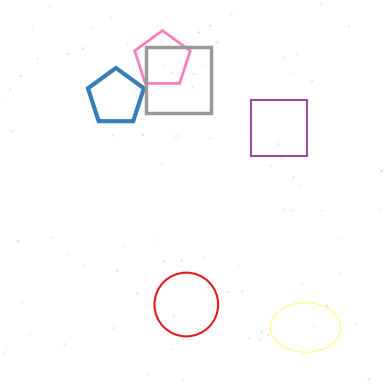[{"shape": "circle", "thickness": 1.5, "radius": 0.41, "center": [0.484, 0.209]}, {"shape": "pentagon", "thickness": 3, "radius": 0.38, "center": [0.301, 0.747]}, {"shape": "square", "thickness": 1.5, "radius": 0.36, "center": [0.725, 0.667]}, {"shape": "oval", "thickness": 0.5, "radius": 0.46, "center": [0.793, 0.149]}, {"shape": "pentagon", "thickness": 2, "radius": 0.38, "center": [0.422, 0.845]}, {"shape": "square", "thickness": 2.5, "radius": 0.43, "center": [0.464, 0.791]}]